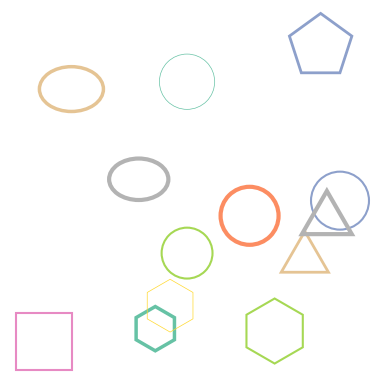[{"shape": "circle", "thickness": 0.5, "radius": 0.36, "center": [0.486, 0.788]}, {"shape": "hexagon", "thickness": 2.5, "radius": 0.29, "center": [0.403, 0.146]}, {"shape": "circle", "thickness": 3, "radius": 0.38, "center": [0.648, 0.439]}, {"shape": "pentagon", "thickness": 2, "radius": 0.43, "center": [0.833, 0.88]}, {"shape": "circle", "thickness": 1.5, "radius": 0.38, "center": [0.883, 0.479]}, {"shape": "square", "thickness": 1.5, "radius": 0.37, "center": [0.114, 0.113]}, {"shape": "circle", "thickness": 1.5, "radius": 0.33, "center": [0.486, 0.343]}, {"shape": "hexagon", "thickness": 1.5, "radius": 0.42, "center": [0.713, 0.14]}, {"shape": "hexagon", "thickness": 0.5, "radius": 0.34, "center": [0.442, 0.206]}, {"shape": "triangle", "thickness": 2, "radius": 0.35, "center": [0.792, 0.328]}, {"shape": "oval", "thickness": 2.5, "radius": 0.42, "center": [0.186, 0.769]}, {"shape": "triangle", "thickness": 3, "radius": 0.37, "center": [0.849, 0.429]}, {"shape": "oval", "thickness": 3, "radius": 0.38, "center": [0.36, 0.534]}]